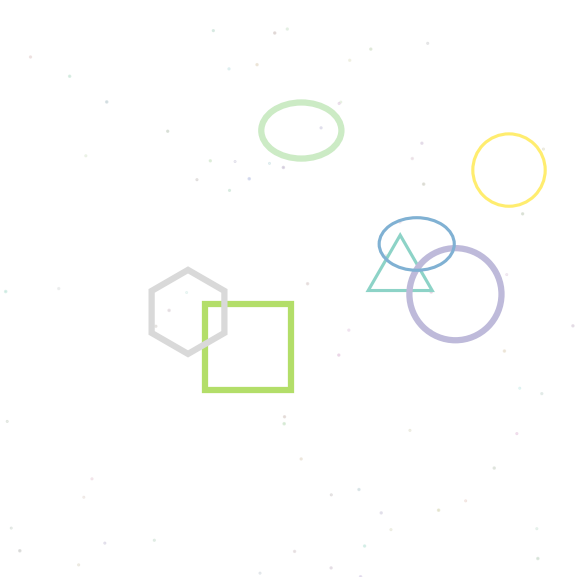[{"shape": "triangle", "thickness": 1.5, "radius": 0.32, "center": [0.693, 0.528]}, {"shape": "circle", "thickness": 3, "radius": 0.4, "center": [0.789, 0.49]}, {"shape": "oval", "thickness": 1.5, "radius": 0.33, "center": [0.722, 0.577]}, {"shape": "square", "thickness": 3, "radius": 0.37, "center": [0.43, 0.398]}, {"shape": "hexagon", "thickness": 3, "radius": 0.36, "center": [0.326, 0.459]}, {"shape": "oval", "thickness": 3, "radius": 0.35, "center": [0.522, 0.773]}, {"shape": "circle", "thickness": 1.5, "radius": 0.31, "center": [0.881, 0.705]}]